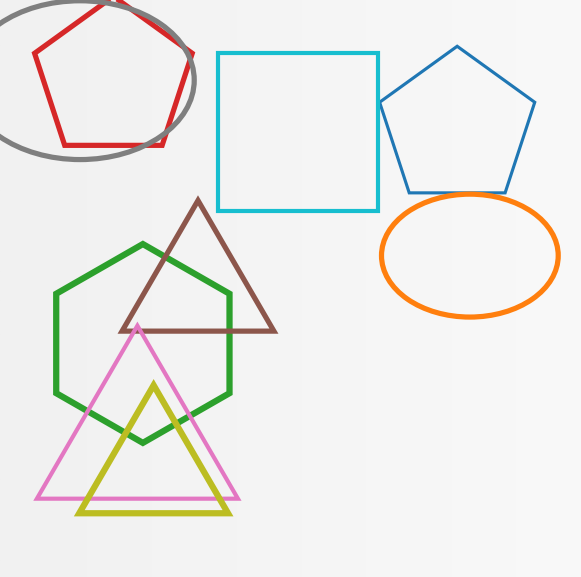[{"shape": "pentagon", "thickness": 1.5, "radius": 0.7, "center": [0.787, 0.779]}, {"shape": "oval", "thickness": 2.5, "radius": 0.76, "center": [0.808, 0.557]}, {"shape": "hexagon", "thickness": 3, "radius": 0.86, "center": [0.246, 0.404]}, {"shape": "pentagon", "thickness": 2.5, "radius": 0.71, "center": [0.195, 0.863]}, {"shape": "triangle", "thickness": 2.5, "radius": 0.75, "center": [0.341, 0.501]}, {"shape": "triangle", "thickness": 2, "radius": 1.0, "center": [0.236, 0.235]}, {"shape": "oval", "thickness": 2.5, "radius": 0.98, "center": [0.138, 0.86]}, {"shape": "triangle", "thickness": 3, "radius": 0.74, "center": [0.264, 0.184]}, {"shape": "square", "thickness": 2, "radius": 0.69, "center": [0.513, 0.771]}]